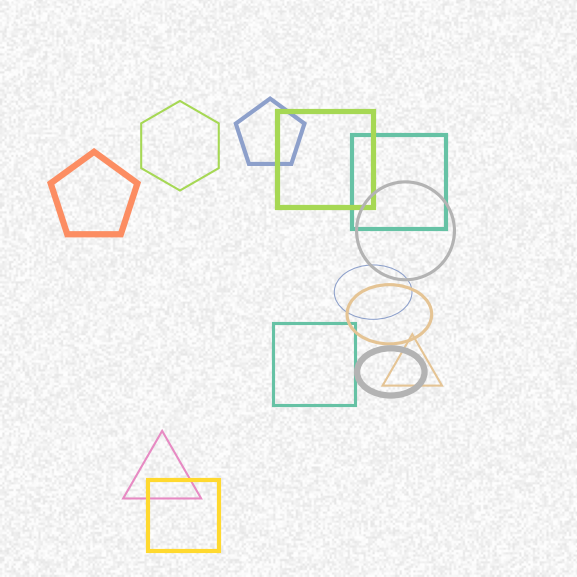[{"shape": "square", "thickness": 1.5, "radius": 0.36, "center": [0.544, 0.37]}, {"shape": "square", "thickness": 2, "radius": 0.41, "center": [0.691, 0.684]}, {"shape": "pentagon", "thickness": 3, "radius": 0.39, "center": [0.163, 0.657]}, {"shape": "oval", "thickness": 0.5, "radius": 0.34, "center": [0.646, 0.493]}, {"shape": "pentagon", "thickness": 2, "radius": 0.31, "center": [0.468, 0.766]}, {"shape": "triangle", "thickness": 1, "radius": 0.39, "center": [0.281, 0.175]}, {"shape": "hexagon", "thickness": 1, "radius": 0.39, "center": [0.312, 0.747]}, {"shape": "square", "thickness": 2.5, "radius": 0.42, "center": [0.563, 0.723]}, {"shape": "square", "thickness": 2, "radius": 0.31, "center": [0.318, 0.106]}, {"shape": "triangle", "thickness": 1, "radius": 0.3, "center": [0.714, 0.361]}, {"shape": "oval", "thickness": 1.5, "radius": 0.37, "center": [0.674, 0.455]}, {"shape": "oval", "thickness": 3, "radius": 0.29, "center": [0.677, 0.355]}, {"shape": "circle", "thickness": 1.5, "radius": 0.42, "center": [0.702, 0.599]}]